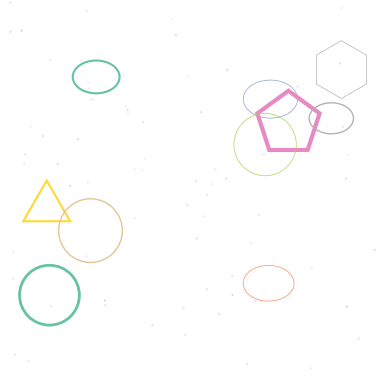[{"shape": "circle", "thickness": 2, "radius": 0.39, "center": [0.128, 0.233]}, {"shape": "oval", "thickness": 1.5, "radius": 0.3, "center": [0.25, 0.8]}, {"shape": "oval", "thickness": 0.5, "radius": 0.33, "center": [0.698, 0.264]}, {"shape": "oval", "thickness": 0.5, "radius": 0.35, "center": [0.702, 0.743]}, {"shape": "pentagon", "thickness": 3, "radius": 0.42, "center": [0.749, 0.679]}, {"shape": "circle", "thickness": 0.5, "radius": 0.41, "center": [0.689, 0.624]}, {"shape": "triangle", "thickness": 1.5, "radius": 0.35, "center": [0.121, 0.461]}, {"shape": "circle", "thickness": 1, "radius": 0.41, "center": [0.235, 0.401]}, {"shape": "hexagon", "thickness": 0.5, "radius": 0.38, "center": [0.887, 0.819]}, {"shape": "oval", "thickness": 1, "radius": 0.29, "center": [0.861, 0.693]}]